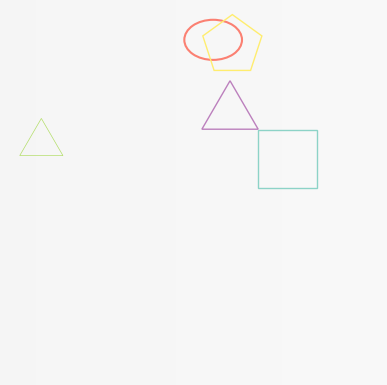[{"shape": "square", "thickness": 1, "radius": 0.38, "center": [0.743, 0.587]}, {"shape": "oval", "thickness": 1.5, "radius": 0.37, "center": [0.55, 0.897]}, {"shape": "triangle", "thickness": 0.5, "radius": 0.32, "center": [0.107, 0.628]}, {"shape": "triangle", "thickness": 1, "radius": 0.42, "center": [0.594, 0.706]}, {"shape": "pentagon", "thickness": 1, "radius": 0.4, "center": [0.6, 0.882]}]